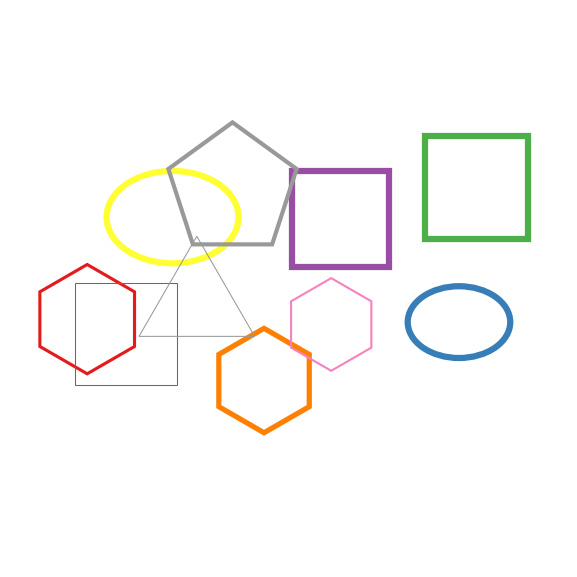[{"shape": "hexagon", "thickness": 1.5, "radius": 0.47, "center": [0.151, 0.446]}, {"shape": "oval", "thickness": 3, "radius": 0.44, "center": [0.795, 0.441]}, {"shape": "square", "thickness": 3, "radius": 0.45, "center": [0.826, 0.675]}, {"shape": "square", "thickness": 3, "radius": 0.42, "center": [0.59, 0.62]}, {"shape": "hexagon", "thickness": 2.5, "radius": 0.45, "center": [0.457, 0.34]}, {"shape": "oval", "thickness": 3, "radius": 0.57, "center": [0.299, 0.623]}, {"shape": "square", "thickness": 0.5, "radius": 0.44, "center": [0.218, 0.421]}, {"shape": "hexagon", "thickness": 1, "radius": 0.4, "center": [0.574, 0.437]}, {"shape": "triangle", "thickness": 0.5, "radius": 0.58, "center": [0.341, 0.474]}, {"shape": "pentagon", "thickness": 2, "radius": 0.58, "center": [0.403, 0.67]}]